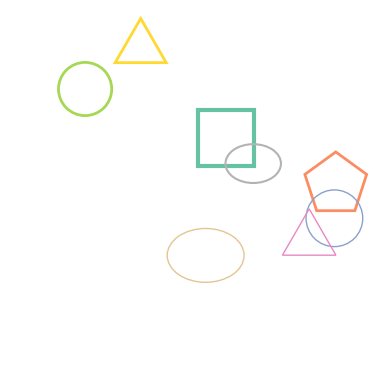[{"shape": "square", "thickness": 3, "radius": 0.37, "center": [0.587, 0.642]}, {"shape": "pentagon", "thickness": 2, "radius": 0.42, "center": [0.872, 0.521]}, {"shape": "circle", "thickness": 1, "radius": 0.37, "center": [0.869, 0.433]}, {"shape": "triangle", "thickness": 1, "radius": 0.4, "center": [0.803, 0.377]}, {"shape": "circle", "thickness": 2, "radius": 0.35, "center": [0.221, 0.769]}, {"shape": "triangle", "thickness": 2, "radius": 0.38, "center": [0.365, 0.875]}, {"shape": "oval", "thickness": 1, "radius": 0.5, "center": [0.534, 0.337]}, {"shape": "oval", "thickness": 1.5, "radius": 0.36, "center": [0.658, 0.575]}]